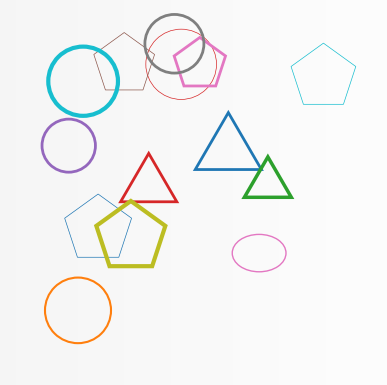[{"shape": "triangle", "thickness": 2, "radius": 0.49, "center": [0.589, 0.609]}, {"shape": "pentagon", "thickness": 0.5, "radius": 0.45, "center": [0.253, 0.405]}, {"shape": "circle", "thickness": 1.5, "radius": 0.43, "center": [0.201, 0.194]}, {"shape": "triangle", "thickness": 2.5, "radius": 0.35, "center": [0.691, 0.523]}, {"shape": "circle", "thickness": 0.5, "radius": 0.46, "center": [0.468, 0.833]}, {"shape": "triangle", "thickness": 2, "radius": 0.42, "center": [0.384, 0.518]}, {"shape": "circle", "thickness": 2, "radius": 0.34, "center": [0.177, 0.622]}, {"shape": "pentagon", "thickness": 0.5, "radius": 0.41, "center": [0.321, 0.833]}, {"shape": "oval", "thickness": 1, "radius": 0.35, "center": [0.669, 0.343]}, {"shape": "pentagon", "thickness": 2, "radius": 0.35, "center": [0.516, 0.833]}, {"shape": "circle", "thickness": 2, "radius": 0.38, "center": [0.45, 0.886]}, {"shape": "pentagon", "thickness": 3, "radius": 0.47, "center": [0.338, 0.384]}, {"shape": "circle", "thickness": 3, "radius": 0.45, "center": [0.215, 0.789]}, {"shape": "pentagon", "thickness": 0.5, "radius": 0.44, "center": [0.835, 0.8]}]